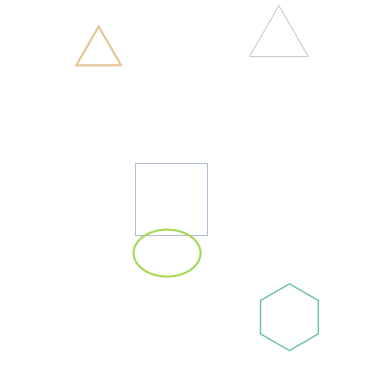[{"shape": "hexagon", "thickness": 1, "radius": 0.43, "center": [0.752, 0.176]}, {"shape": "square", "thickness": 0.5, "radius": 0.46, "center": [0.444, 0.483]}, {"shape": "oval", "thickness": 1.5, "radius": 0.44, "center": [0.434, 0.343]}, {"shape": "triangle", "thickness": 1.5, "radius": 0.34, "center": [0.256, 0.864]}, {"shape": "triangle", "thickness": 0.5, "radius": 0.44, "center": [0.724, 0.897]}]